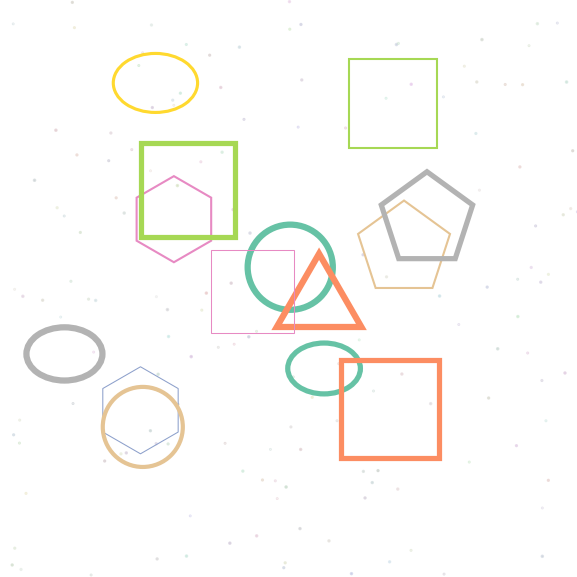[{"shape": "oval", "thickness": 2.5, "radius": 0.31, "center": [0.561, 0.361]}, {"shape": "circle", "thickness": 3, "radius": 0.37, "center": [0.503, 0.536]}, {"shape": "triangle", "thickness": 3, "radius": 0.42, "center": [0.553, 0.475]}, {"shape": "square", "thickness": 2.5, "radius": 0.43, "center": [0.675, 0.291]}, {"shape": "hexagon", "thickness": 0.5, "radius": 0.38, "center": [0.243, 0.289]}, {"shape": "square", "thickness": 0.5, "radius": 0.36, "center": [0.437, 0.494]}, {"shape": "hexagon", "thickness": 1, "radius": 0.37, "center": [0.301, 0.62]}, {"shape": "square", "thickness": 2.5, "radius": 0.41, "center": [0.326, 0.67]}, {"shape": "square", "thickness": 1, "radius": 0.38, "center": [0.68, 0.82]}, {"shape": "oval", "thickness": 1.5, "radius": 0.36, "center": [0.269, 0.856]}, {"shape": "pentagon", "thickness": 1, "radius": 0.42, "center": [0.7, 0.568]}, {"shape": "circle", "thickness": 2, "radius": 0.35, "center": [0.247, 0.26]}, {"shape": "oval", "thickness": 3, "radius": 0.33, "center": [0.112, 0.386]}, {"shape": "pentagon", "thickness": 2.5, "radius": 0.42, "center": [0.739, 0.619]}]